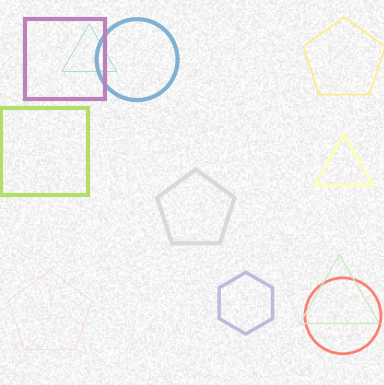[{"shape": "triangle", "thickness": 0.5, "radius": 0.41, "center": [0.232, 0.856]}, {"shape": "triangle", "thickness": 2, "radius": 0.44, "center": [0.893, 0.563]}, {"shape": "hexagon", "thickness": 2.5, "radius": 0.4, "center": [0.639, 0.213]}, {"shape": "circle", "thickness": 2, "radius": 0.49, "center": [0.891, 0.18]}, {"shape": "circle", "thickness": 3, "radius": 0.53, "center": [0.356, 0.845]}, {"shape": "square", "thickness": 3, "radius": 0.56, "center": [0.116, 0.607]}, {"shape": "pentagon", "thickness": 0.5, "radius": 0.57, "center": [0.13, 0.184]}, {"shape": "pentagon", "thickness": 3, "radius": 0.53, "center": [0.509, 0.454]}, {"shape": "square", "thickness": 3, "radius": 0.52, "center": [0.169, 0.847]}, {"shape": "triangle", "thickness": 1, "radius": 0.6, "center": [0.882, 0.219]}, {"shape": "pentagon", "thickness": 1, "radius": 0.56, "center": [0.894, 0.845]}]